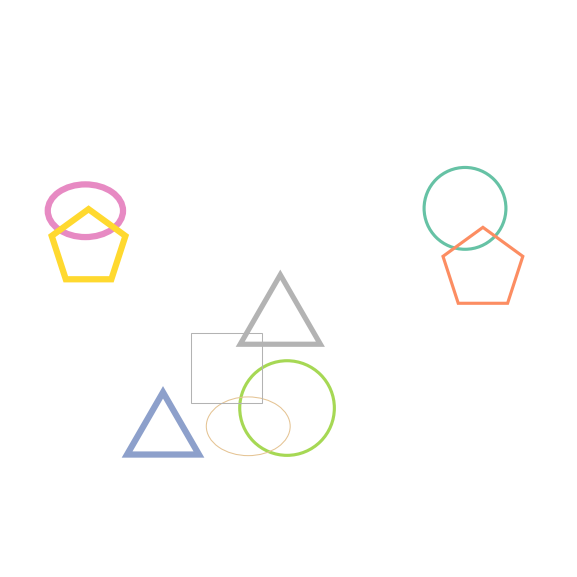[{"shape": "circle", "thickness": 1.5, "radius": 0.35, "center": [0.805, 0.638]}, {"shape": "pentagon", "thickness": 1.5, "radius": 0.36, "center": [0.836, 0.533]}, {"shape": "triangle", "thickness": 3, "radius": 0.36, "center": [0.282, 0.248]}, {"shape": "oval", "thickness": 3, "radius": 0.33, "center": [0.148, 0.634]}, {"shape": "circle", "thickness": 1.5, "radius": 0.41, "center": [0.497, 0.293]}, {"shape": "pentagon", "thickness": 3, "radius": 0.34, "center": [0.153, 0.57]}, {"shape": "oval", "thickness": 0.5, "radius": 0.36, "center": [0.43, 0.261]}, {"shape": "square", "thickness": 0.5, "radius": 0.31, "center": [0.392, 0.362]}, {"shape": "triangle", "thickness": 2.5, "radius": 0.4, "center": [0.485, 0.443]}]